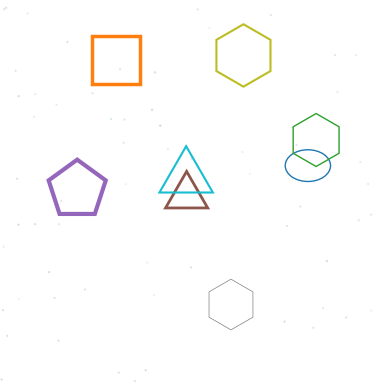[{"shape": "oval", "thickness": 1, "radius": 0.29, "center": [0.8, 0.57]}, {"shape": "square", "thickness": 2.5, "radius": 0.31, "center": [0.301, 0.844]}, {"shape": "hexagon", "thickness": 1, "radius": 0.34, "center": [0.821, 0.636]}, {"shape": "pentagon", "thickness": 3, "radius": 0.39, "center": [0.201, 0.507]}, {"shape": "triangle", "thickness": 2, "radius": 0.32, "center": [0.485, 0.491]}, {"shape": "hexagon", "thickness": 0.5, "radius": 0.33, "center": [0.6, 0.209]}, {"shape": "hexagon", "thickness": 1.5, "radius": 0.41, "center": [0.632, 0.856]}, {"shape": "triangle", "thickness": 1.5, "radius": 0.4, "center": [0.484, 0.54]}]